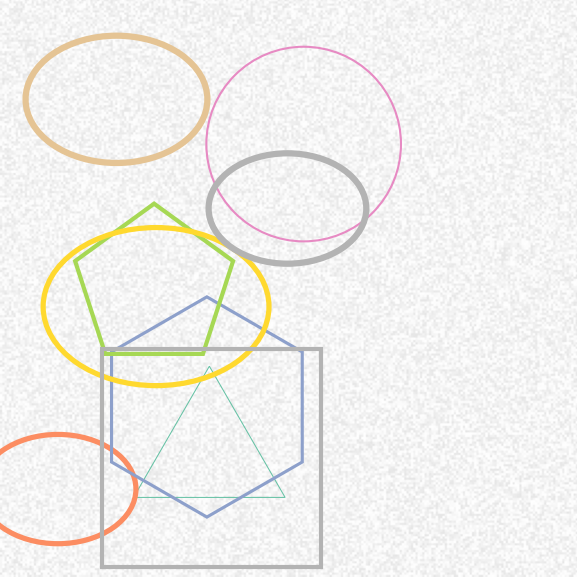[{"shape": "triangle", "thickness": 0.5, "radius": 0.76, "center": [0.363, 0.214]}, {"shape": "oval", "thickness": 2.5, "radius": 0.68, "center": [0.1, 0.152]}, {"shape": "hexagon", "thickness": 1.5, "radius": 0.95, "center": [0.358, 0.294]}, {"shape": "circle", "thickness": 1, "radius": 0.84, "center": [0.526, 0.75]}, {"shape": "pentagon", "thickness": 2, "radius": 0.72, "center": [0.267, 0.503]}, {"shape": "oval", "thickness": 2.5, "radius": 0.98, "center": [0.27, 0.468]}, {"shape": "oval", "thickness": 3, "radius": 0.79, "center": [0.202, 0.827]}, {"shape": "oval", "thickness": 3, "radius": 0.68, "center": [0.498, 0.638]}, {"shape": "square", "thickness": 2, "radius": 0.95, "center": [0.366, 0.206]}]